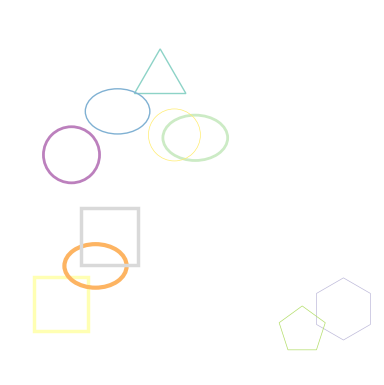[{"shape": "triangle", "thickness": 1, "radius": 0.39, "center": [0.416, 0.796]}, {"shape": "square", "thickness": 2.5, "radius": 0.35, "center": [0.159, 0.211]}, {"shape": "hexagon", "thickness": 0.5, "radius": 0.4, "center": [0.892, 0.198]}, {"shape": "oval", "thickness": 1, "radius": 0.42, "center": [0.305, 0.711]}, {"shape": "oval", "thickness": 3, "radius": 0.4, "center": [0.248, 0.309]}, {"shape": "pentagon", "thickness": 0.5, "radius": 0.31, "center": [0.785, 0.142]}, {"shape": "square", "thickness": 2.5, "radius": 0.37, "center": [0.285, 0.386]}, {"shape": "circle", "thickness": 2, "radius": 0.36, "center": [0.186, 0.598]}, {"shape": "oval", "thickness": 2, "radius": 0.42, "center": [0.507, 0.642]}, {"shape": "circle", "thickness": 0.5, "radius": 0.34, "center": [0.453, 0.65]}]